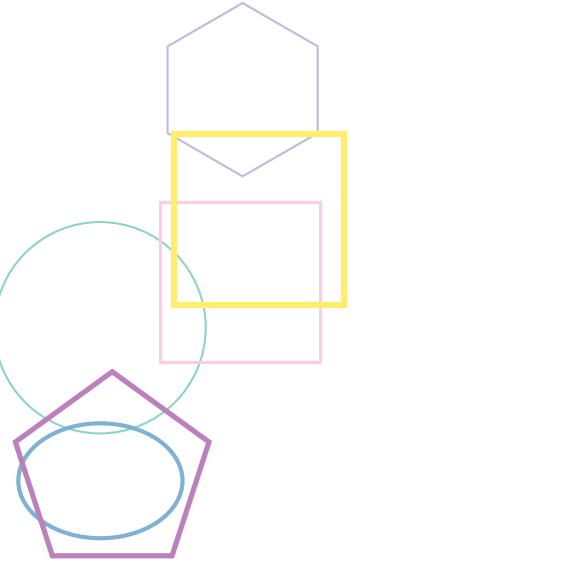[{"shape": "circle", "thickness": 1, "radius": 0.92, "center": [0.173, 0.432]}, {"shape": "hexagon", "thickness": 1, "radius": 0.75, "center": [0.42, 0.844]}, {"shape": "oval", "thickness": 2, "radius": 0.71, "center": [0.174, 0.167]}, {"shape": "square", "thickness": 1.5, "radius": 0.69, "center": [0.415, 0.511]}, {"shape": "pentagon", "thickness": 2.5, "radius": 0.88, "center": [0.194, 0.179]}, {"shape": "square", "thickness": 3, "radius": 0.74, "center": [0.449, 0.619]}]